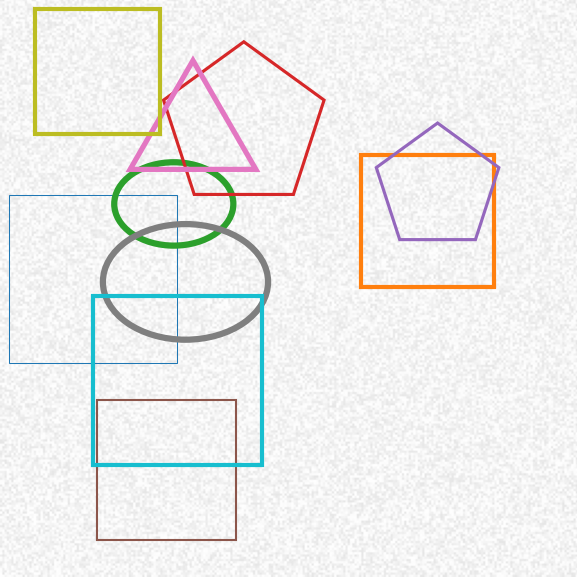[{"shape": "square", "thickness": 0.5, "radius": 0.73, "center": [0.161, 0.517]}, {"shape": "square", "thickness": 2, "radius": 0.57, "center": [0.74, 0.617]}, {"shape": "oval", "thickness": 3, "radius": 0.52, "center": [0.301, 0.646]}, {"shape": "pentagon", "thickness": 1.5, "radius": 0.73, "center": [0.422, 0.781]}, {"shape": "pentagon", "thickness": 1.5, "radius": 0.56, "center": [0.758, 0.674]}, {"shape": "square", "thickness": 1, "radius": 0.6, "center": [0.288, 0.185]}, {"shape": "triangle", "thickness": 2.5, "radius": 0.63, "center": [0.334, 0.769]}, {"shape": "oval", "thickness": 3, "radius": 0.72, "center": [0.321, 0.511]}, {"shape": "square", "thickness": 2, "radius": 0.54, "center": [0.169, 0.876]}, {"shape": "square", "thickness": 2, "radius": 0.73, "center": [0.307, 0.34]}]